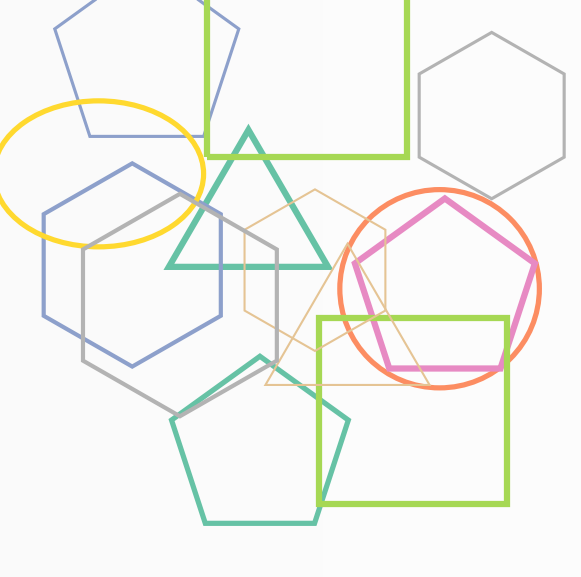[{"shape": "triangle", "thickness": 3, "radius": 0.79, "center": [0.427, 0.616]}, {"shape": "pentagon", "thickness": 2.5, "radius": 0.8, "center": [0.447, 0.222]}, {"shape": "circle", "thickness": 2.5, "radius": 0.86, "center": [0.756, 0.499]}, {"shape": "hexagon", "thickness": 2, "radius": 0.88, "center": [0.228, 0.54]}, {"shape": "pentagon", "thickness": 1.5, "radius": 0.83, "center": [0.253, 0.898]}, {"shape": "pentagon", "thickness": 3, "radius": 0.81, "center": [0.765, 0.493]}, {"shape": "square", "thickness": 3, "radius": 0.86, "center": [0.529, 0.9]}, {"shape": "square", "thickness": 3, "radius": 0.81, "center": [0.711, 0.287]}, {"shape": "oval", "thickness": 2.5, "radius": 0.9, "center": [0.17, 0.698]}, {"shape": "hexagon", "thickness": 1, "radius": 0.7, "center": [0.542, 0.531]}, {"shape": "triangle", "thickness": 1, "radius": 0.82, "center": [0.598, 0.414]}, {"shape": "hexagon", "thickness": 1.5, "radius": 0.72, "center": [0.846, 0.799]}, {"shape": "hexagon", "thickness": 2, "radius": 0.96, "center": [0.31, 0.471]}]